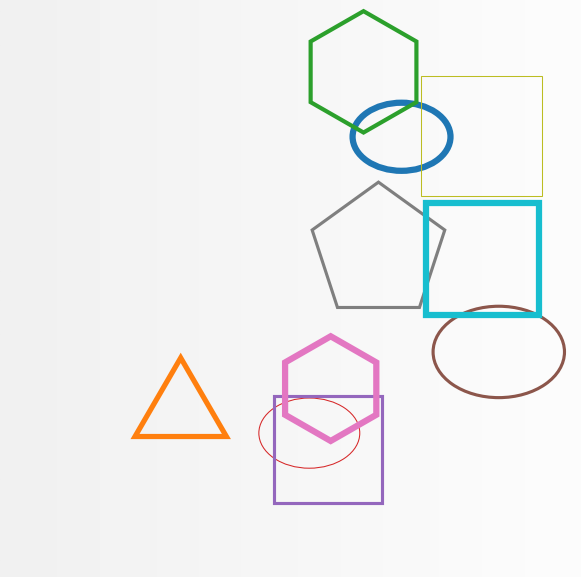[{"shape": "oval", "thickness": 3, "radius": 0.42, "center": [0.691, 0.762]}, {"shape": "triangle", "thickness": 2.5, "radius": 0.45, "center": [0.311, 0.289]}, {"shape": "hexagon", "thickness": 2, "radius": 0.53, "center": [0.625, 0.875]}, {"shape": "oval", "thickness": 0.5, "radius": 0.43, "center": [0.532, 0.249]}, {"shape": "square", "thickness": 1.5, "radius": 0.46, "center": [0.564, 0.221]}, {"shape": "oval", "thickness": 1.5, "radius": 0.57, "center": [0.858, 0.39]}, {"shape": "hexagon", "thickness": 3, "radius": 0.45, "center": [0.569, 0.326]}, {"shape": "pentagon", "thickness": 1.5, "radius": 0.6, "center": [0.651, 0.564]}, {"shape": "square", "thickness": 0.5, "radius": 0.52, "center": [0.828, 0.764]}, {"shape": "square", "thickness": 3, "radius": 0.48, "center": [0.83, 0.551]}]